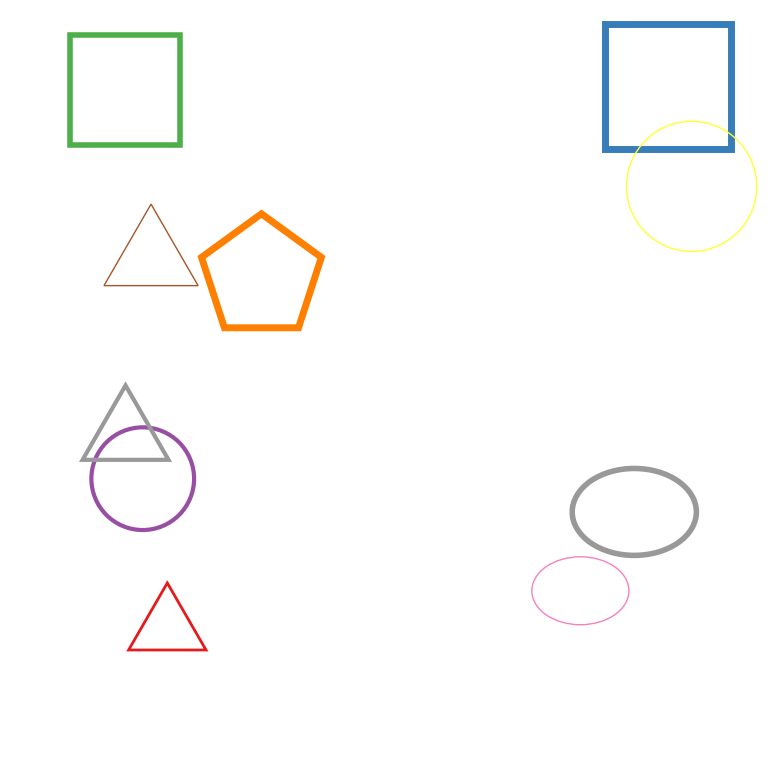[{"shape": "triangle", "thickness": 1, "radius": 0.29, "center": [0.217, 0.185]}, {"shape": "square", "thickness": 2.5, "radius": 0.41, "center": [0.868, 0.888]}, {"shape": "square", "thickness": 2, "radius": 0.36, "center": [0.162, 0.883]}, {"shape": "circle", "thickness": 1.5, "radius": 0.33, "center": [0.185, 0.378]}, {"shape": "pentagon", "thickness": 2.5, "radius": 0.41, "center": [0.34, 0.641]}, {"shape": "circle", "thickness": 0.5, "radius": 0.42, "center": [0.898, 0.758]}, {"shape": "triangle", "thickness": 0.5, "radius": 0.35, "center": [0.196, 0.664]}, {"shape": "oval", "thickness": 0.5, "radius": 0.32, "center": [0.754, 0.233]}, {"shape": "triangle", "thickness": 1.5, "radius": 0.32, "center": [0.163, 0.435]}, {"shape": "oval", "thickness": 2, "radius": 0.4, "center": [0.824, 0.335]}]